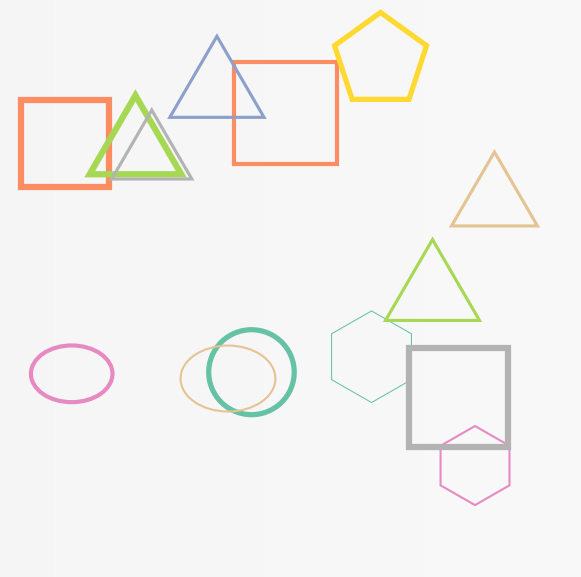[{"shape": "circle", "thickness": 2.5, "radius": 0.37, "center": [0.433, 0.355]}, {"shape": "hexagon", "thickness": 0.5, "radius": 0.4, "center": [0.639, 0.381]}, {"shape": "square", "thickness": 3, "radius": 0.38, "center": [0.111, 0.75]}, {"shape": "square", "thickness": 2, "radius": 0.44, "center": [0.491, 0.804]}, {"shape": "triangle", "thickness": 1.5, "radius": 0.47, "center": [0.373, 0.843]}, {"shape": "oval", "thickness": 2, "radius": 0.35, "center": [0.123, 0.352]}, {"shape": "hexagon", "thickness": 1, "radius": 0.34, "center": [0.817, 0.193]}, {"shape": "triangle", "thickness": 1.5, "radius": 0.47, "center": [0.744, 0.491]}, {"shape": "triangle", "thickness": 3, "radius": 0.46, "center": [0.233, 0.743]}, {"shape": "pentagon", "thickness": 2.5, "radius": 0.42, "center": [0.655, 0.894]}, {"shape": "oval", "thickness": 1, "radius": 0.41, "center": [0.392, 0.344]}, {"shape": "triangle", "thickness": 1.5, "radius": 0.43, "center": [0.851, 0.651]}, {"shape": "triangle", "thickness": 1.5, "radius": 0.4, "center": [0.261, 0.729]}, {"shape": "square", "thickness": 3, "radius": 0.43, "center": [0.789, 0.31]}]